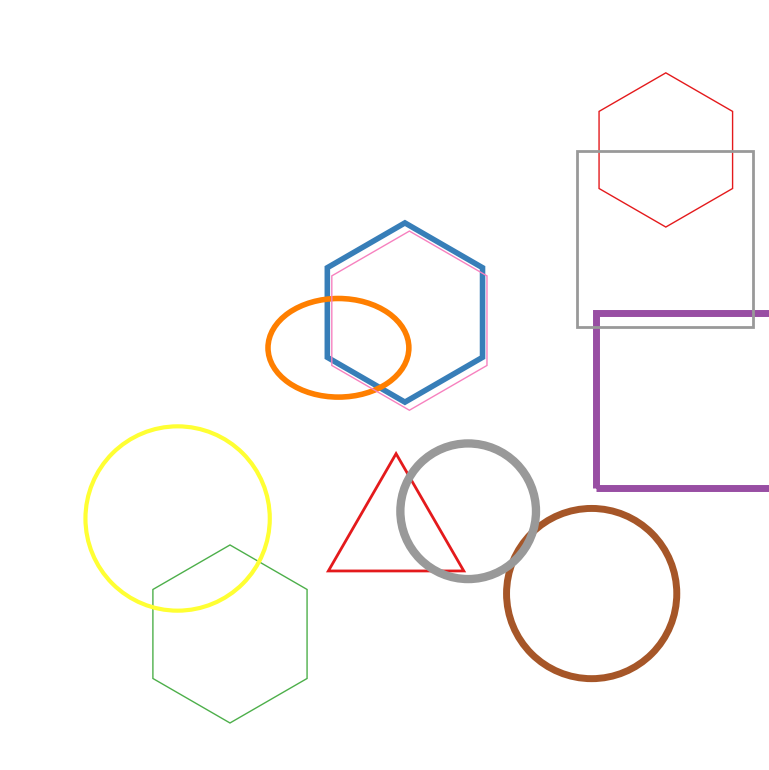[{"shape": "triangle", "thickness": 1, "radius": 0.51, "center": [0.514, 0.309]}, {"shape": "hexagon", "thickness": 0.5, "radius": 0.5, "center": [0.865, 0.805]}, {"shape": "hexagon", "thickness": 2, "radius": 0.58, "center": [0.526, 0.594]}, {"shape": "hexagon", "thickness": 0.5, "radius": 0.58, "center": [0.299, 0.177]}, {"shape": "square", "thickness": 2.5, "radius": 0.57, "center": [0.887, 0.48]}, {"shape": "oval", "thickness": 2, "radius": 0.46, "center": [0.44, 0.548]}, {"shape": "circle", "thickness": 1.5, "radius": 0.6, "center": [0.231, 0.327]}, {"shape": "circle", "thickness": 2.5, "radius": 0.55, "center": [0.768, 0.229]}, {"shape": "hexagon", "thickness": 0.5, "radius": 0.58, "center": [0.532, 0.584]}, {"shape": "circle", "thickness": 3, "radius": 0.44, "center": [0.608, 0.336]}, {"shape": "square", "thickness": 1, "radius": 0.57, "center": [0.863, 0.689]}]